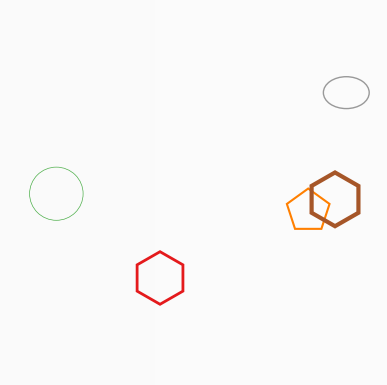[{"shape": "hexagon", "thickness": 2, "radius": 0.34, "center": [0.413, 0.278]}, {"shape": "circle", "thickness": 0.5, "radius": 0.35, "center": [0.145, 0.497]}, {"shape": "pentagon", "thickness": 1.5, "radius": 0.29, "center": [0.795, 0.452]}, {"shape": "hexagon", "thickness": 3, "radius": 0.35, "center": [0.865, 0.482]}, {"shape": "oval", "thickness": 1, "radius": 0.3, "center": [0.894, 0.759]}]